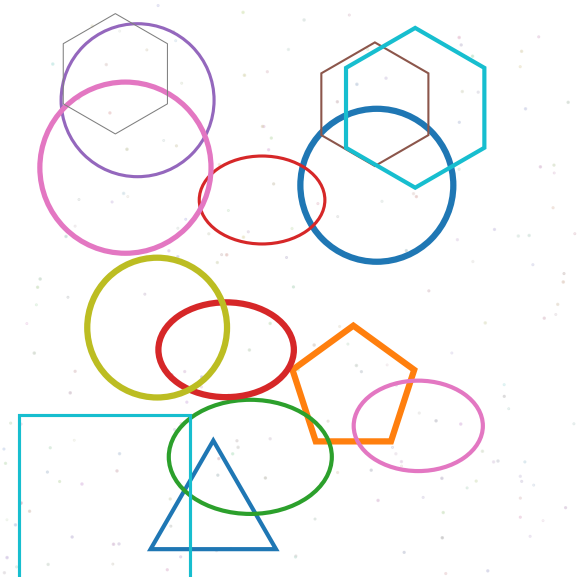[{"shape": "circle", "thickness": 3, "radius": 0.66, "center": [0.653, 0.678]}, {"shape": "triangle", "thickness": 2, "radius": 0.63, "center": [0.369, 0.111]}, {"shape": "pentagon", "thickness": 3, "radius": 0.55, "center": [0.612, 0.324]}, {"shape": "oval", "thickness": 2, "radius": 0.71, "center": [0.433, 0.208]}, {"shape": "oval", "thickness": 1.5, "radius": 0.54, "center": [0.454, 0.653]}, {"shape": "oval", "thickness": 3, "radius": 0.59, "center": [0.392, 0.394]}, {"shape": "circle", "thickness": 1.5, "radius": 0.66, "center": [0.238, 0.826]}, {"shape": "hexagon", "thickness": 1, "radius": 0.54, "center": [0.649, 0.819]}, {"shape": "oval", "thickness": 2, "radius": 0.56, "center": [0.724, 0.262]}, {"shape": "circle", "thickness": 2.5, "radius": 0.74, "center": [0.217, 0.709]}, {"shape": "hexagon", "thickness": 0.5, "radius": 0.52, "center": [0.2, 0.871]}, {"shape": "circle", "thickness": 3, "radius": 0.61, "center": [0.272, 0.432]}, {"shape": "hexagon", "thickness": 2, "radius": 0.69, "center": [0.719, 0.812]}, {"shape": "square", "thickness": 1.5, "radius": 0.74, "center": [0.181, 0.133]}]